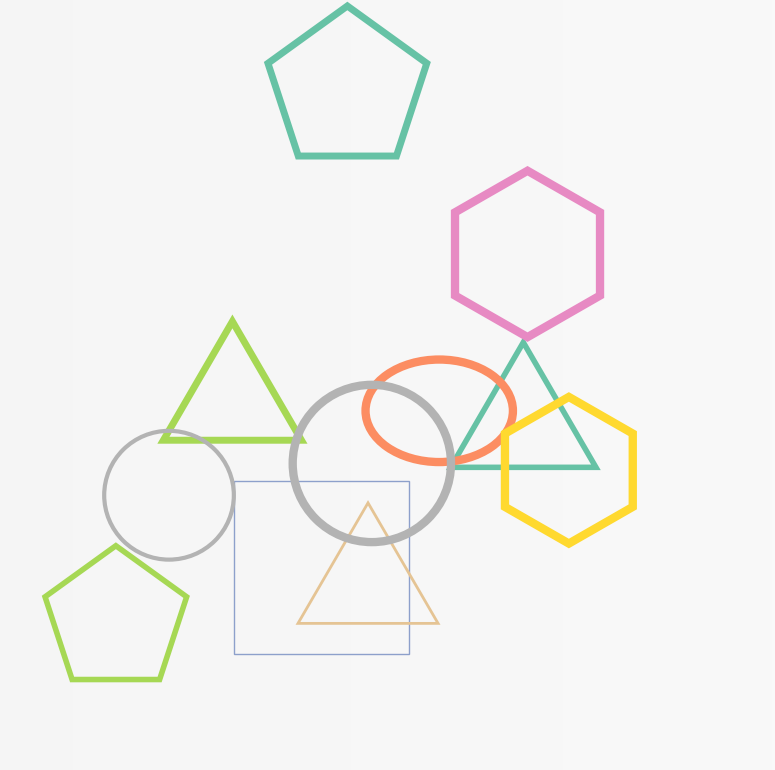[{"shape": "pentagon", "thickness": 2.5, "radius": 0.54, "center": [0.448, 0.885]}, {"shape": "triangle", "thickness": 2, "radius": 0.54, "center": [0.675, 0.447]}, {"shape": "oval", "thickness": 3, "radius": 0.48, "center": [0.567, 0.466]}, {"shape": "square", "thickness": 0.5, "radius": 0.56, "center": [0.415, 0.263]}, {"shape": "hexagon", "thickness": 3, "radius": 0.54, "center": [0.681, 0.67]}, {"shape": "pentagon", "thickness": 2, "radius": 0.48, "center": [0.149, 0.195]}, {"shape": "triangle", "thickness": 2.5, "radius": 0.51, "center": [0.3, 0.48]}, {"shape": "hexagon", "thickness": 3, "radius": 0.48, "center": [0.734, 0.389]}, {"shape": "triangle", "thickness": 1, "radius": 0.52, "center": [0.475, 0.243]}, {"shape": "circle", "thickness": 1.5, "radius": 0.42, "center": [0.218, 0.357]}, {"shape": "circle", "thickness": 3, "radius": 0.51, "center": [0.48, 0.398]}]